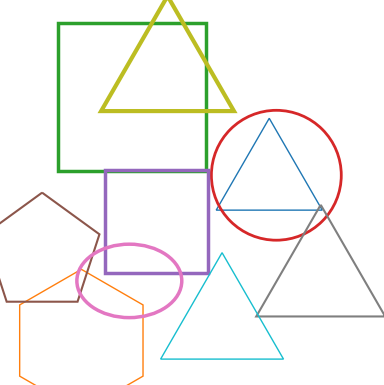[{"shape": "triangle", "thickness": 1, "radius": 0.8, "center": [0.699, 0.534]}, {"shape": "hexagon", "thickness": 1, "radius": 0.92, "center": [0.211, 0.115]}, {"shape": "square", "thickness": 2.5, "radius": 0.97, "center": [0.343, 0.748]}, {"shape": "circle", "thickness": 2, "radius": 0.84, "center": [0.718, 0.545]}, {"shape": "square", "thickness": 2.5, "radius": 0.67, "center": [0.407, 0.425]}, {"shape": "pentagon", "thickness": 1.5, "radius": 0.78, "center": [0.109, 0.343]}, {"shape": "oval", "thickness": 2.5, "radius": 0.68, "center": [0.336, 0.27]}, {"shape": "triangle", "thickness": 1.5, "radius": 0.97, "center": [0.833, 0.275]}, {"shape": "triangle", "thickness": 3, "radius": 1.0, "center": [0.435, 0.811]}, {"shape": "triangle", "thickness": 1, "radius": 0.92, "center": [0.577, 0.159]}]